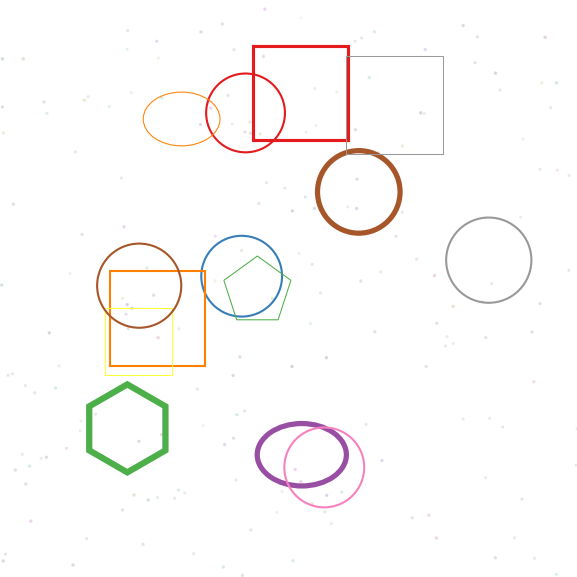[{"shape": "square", "thickness": 1.5, "radius": 0.41, "center": [0.52, 0.838]}, {"shape": "circle", "thickness": 1, "radius": 0.34, "center": [0.425, 0.804]}, {"shape": "circle", "thickness": 1, "radius": 0.35, "center": [0.418, 0.521]}, {"shape": "hexagon", "thickness": 3, "radius": 0.38, "center": [0.22, 0.257]}, {"shape": "pentagon", "thickness": 0.5, "radius": 0.31, "center": [0.446, 0.495]}, {"shape": "oval", "thickness": 2.5, "radius": 0.39, "center": [0.523, 0.212]}, {"shape": "oval", "thickness": 0.5, "radius": 0.33, "center": [0.314, 0.793]}, {"shape": "square", "thickness": 1, "radius": 0.41, "center": [0.272, 0.448]}, {"shape": "square", "thickness": 0.5, "radius": 0.29, "center": [0.239, 0.408]}, {"shape": "circle", "thickness": 1, "radius": 0.36, "center": [0.241, 0.504]}, {"shape": "circle", "thickness": 2.5, "radius": 0.36, "center": [0.621, 0.667]}, {"shape": "circle", "thickness": 1, "radius": 0.35, "center": [0.561, 0.19]}, {"shape": "square", "thickness": 0.5, "radius": 0.42, "center": [0.683, 0.817]}, {"shape": "circle", "thickness": 1, "radius": 0.37, "center": [0.846, 0.549]}]